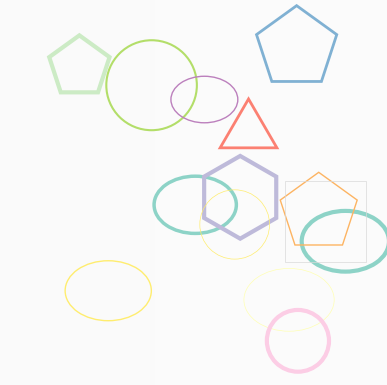[{"shape": "oval", "thickness": 2.5, "radius": 0.53, "center": [0.504, 0.468]}, {"shape": "oval", "thickness": 3, "radius": 0.56, "center": [0.891, 0.373]}, {"shape": "oval", "thickness": 0.5, "radius": 0.58, "center": [0.746, 0.221]}, {"shape": "hexagon", "thickness": 3, "radius": 0.54, "center": [0.62, 0.488]}, {"shape": "triangle", "thickness": 2, "radius": 0.42, "center": [0.641, 0.658]}, {"shape": "pentagon", "thickness": 2, "radius": 0.54, "center": [0.765, 0.876]}, {"shape": "pentagon", "thickness": 1, "radius": 0.52, "center": [0.823, 0.448]}, {"shape": "circle", "thickness": 1.5, "radius": 0.58, "center": [0.391, 0.779]}, {"shape": "circle", "thickness": 3, "radius": 0.4, "center": [0.769, 0.115]}, {"shape": "square", "thickness": 0.5, "radius": 0.52, "center": [0.841, 0.424]}, {"shape": "oval", "thickness": 1, "radius": 0.43, "center": [0.527, 0.742]}, {"shape": "pentagon", "thickness": 3, "radius": 0.41, "center": [0.205, 0.826]}, {"shape": "oval", "thickness": 1, "radius": 0.56, "center": [0.279, 0.245]}, {"shape": "circle", "thickness": 0.5, "radius": 0.45, "center": [0.606, 0.417]}]